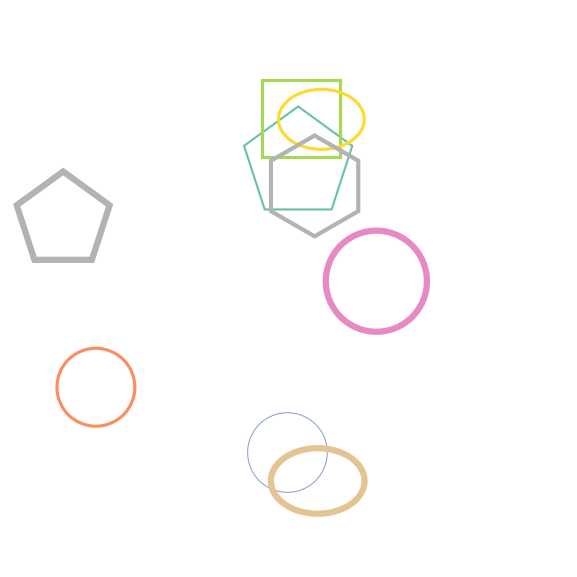[{"shape": "pentagon", "thickness": 1, "radius": 0.49, "center": [0.516, 0.716]}, {"shape": "circle", "thickness": 1.5, "radius": 0.34, "center": [0.166, 0.329]}, {"shape": "circle", "thickness": 0.5, "radius": 0.34, "center": [0.498, 0.216]}, {"shape": "circle", "thickness": 3, "radius": 0.44, "center": [0.652, 0.512]}, {"shape": "square", "thickness": 1.5, "radius": 0.33, "center": [0.521, 0.794]}, {"shape": "oval", "thickness": 1.5, "radius": 0.37, "center": [0.556, 0.792]}, {"shape": "oval", "thickness": 3, "radius": 0.41, "center": [0.55, 0.166]}, {"shape": "pentagon", "thickness": 3, "radius": 0.42, "center": [0.109, 0.618]}, {"shape": "hexagon", "thickness": 2, "radius": 0.44, "center": [0.545, 0.677]}]